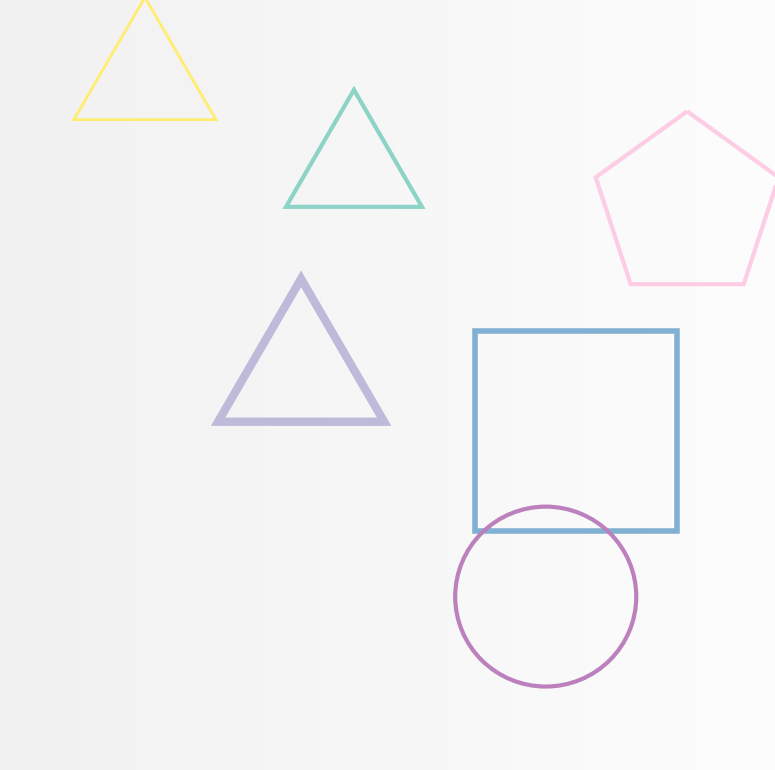[{"shape": "triangle", "thickness": 1.5, "radius": 0.51, "center": [0.457, 0.782]}, {"shape": "triangle", "thickness": 3, "radius": 0.62, "center": [0.389, 0.514]}, {"shape": "square", "thickness": 2, "radius": 0.65, "center": [0.743, 0.44]}, {"shape": "pentagon", "thickness": 1.5, "radius": 0.62, "center": [0.887, 0.731]}, {"shape": "circle", "thickness": 1.5, "radius": 0.58, "center": [0.704, 0.225]}, {"shape": "triangle", "thickness": 1, "radius": 0.53, "center": [0.187, 0.898]}]